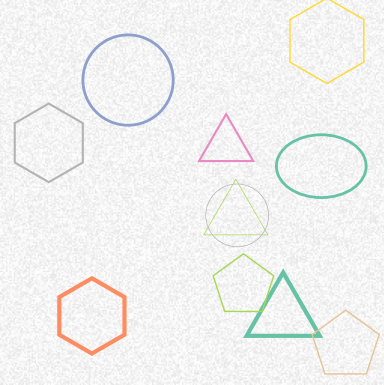[{"shape": "oval", "thickness": 2, "radius": 0.58, "center": [0.834, 0.568]}, {"shape": "triangle", "thickness": 3, "radius": 0.55, "center": [0.735, 0.183]}, {"shape": "hexagon", "thickness": 3, "radius": 0.49, "center": [0.239, 0.179]}, {"shape": "circle", "thickness": 2, "radius": 0.59, "center": [0.333, 0.792]}, {"shape": "triangle", "thickness": 1.5, "radius": 0.41, "center": [0.587, 0.622]}, {"shape": "pentagon", "thickness": 1, "radius": 0.41, "center": [0.632, 0.258]}, {"shape": "triangle", "thickness": 0.5, "radius": 0.48, "center": [0.613, 0.438]}, {"shape": "hexagon", "thickness": 1, "radius": 0.55, "center": [0.849, 0.894]}, {"shape": "pentagon", "thickness": 1, "radius": 0.46, "center": [0.898, 0.103]}, {"shape": "circle", "thickness": 0.5, "radius": 0.41, "center": [0.616, 0.441]}, {"shape": "hexagon", "thickness": 1.5, "radius": 0.51, "center": [0.127, 0.629]}]